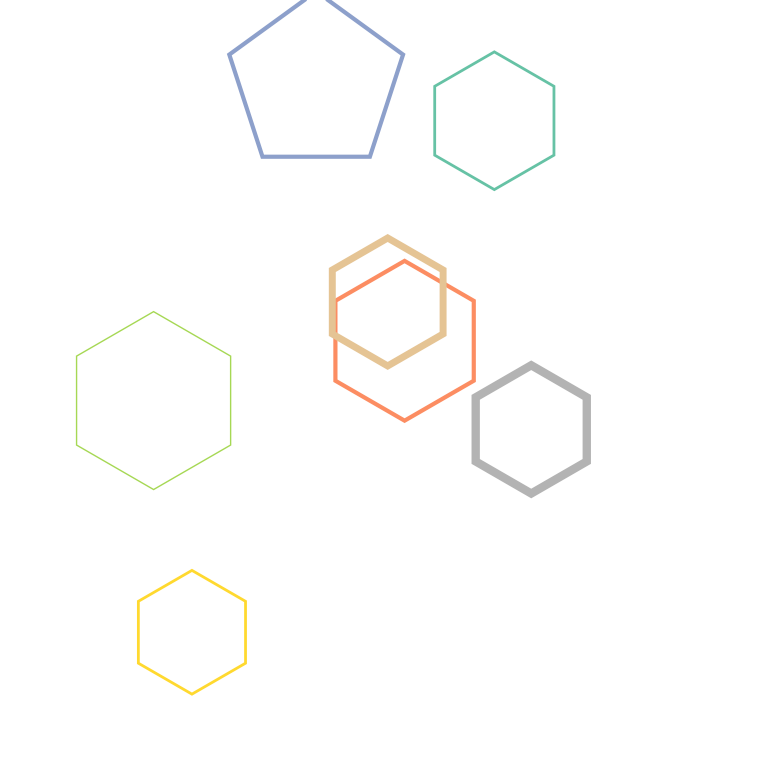[{"shape": "hexagon", "thickness": 1, "radius": 0.45, "center": [0.642, 0.843]}, {"shape": "hexagon", "thickness": 1.5, "radius": 0.52, "center": [0.525, 0.557]}, {"shape": "pentagon", "thickness": 1.5, "radius": 0.59, "center": [0.411, 0.892]}, {"shape": "hexagon", "thickness": 0.5, "radius": 0.58, "center": [0.199, 0.48]}, {"shape": "hexagon", "thickness": 1, "radius": 0.4, "center": [0.249, 0.179]}, {"shape": "hexagon", "thickness": 2.5, "radius": 0.42, "center": [0.504, 0.608]}, {"shape": "hexagon", "thickness": 3, "radius": 0.42, "center": [0.69, 0.442]}]